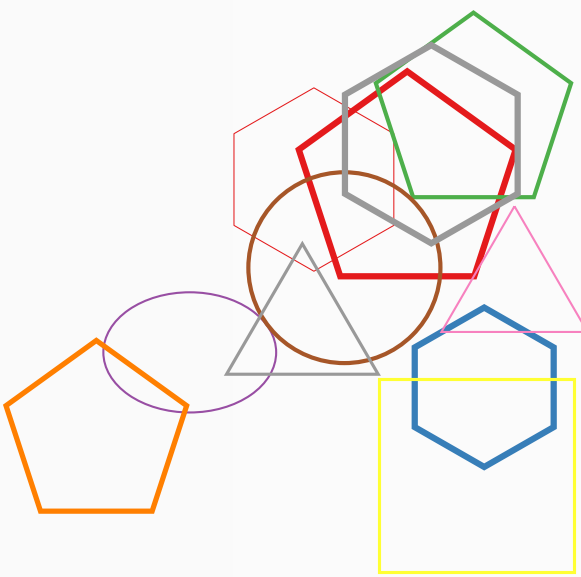[{"shape": "hexagon", "thickness": 0.5, "radius": 0.79, "center": [0.54, 0.688]}, {"shape": "pentagon", "thickness": 3, "radius": 0.98, "center": [0.701, 0.679]}, {"shape": "hexagon", "thickness": 3, "radius": 0.69, "center": [0.833, 0.329]}, {"shape": "pentagon", "thickness": 2, "radius": 0.88, "center": [0.815, 0.801]}, {"shape": "oval", "thickness": 1, "radius": 0.74, "center": [0.326, 0.389]}, {"shape": "pentagon", "thickness": 2.5, "radius": 0.82, "center": [0.166, 0.246]}, {"shape": "square", "thickness": 1.5, "radius": 0.84, "center": [0.82, 0.176]}, {"shape": "circle", "thickness": 2, "radius": 0.83, "center": [0.593, 0.536]}, {"shape": "triangle", "thickness": 1, "radius": 0.73, "center": [0.885, 0.497]}, {"shape": "triangle", "thickness": 1.5, "radius": 0.75, "center": [0.52, 0.426]}, {"shape": "hexagon", "thickness": 3, "radius": 0.86, "center": [0.742, 0.749]}]